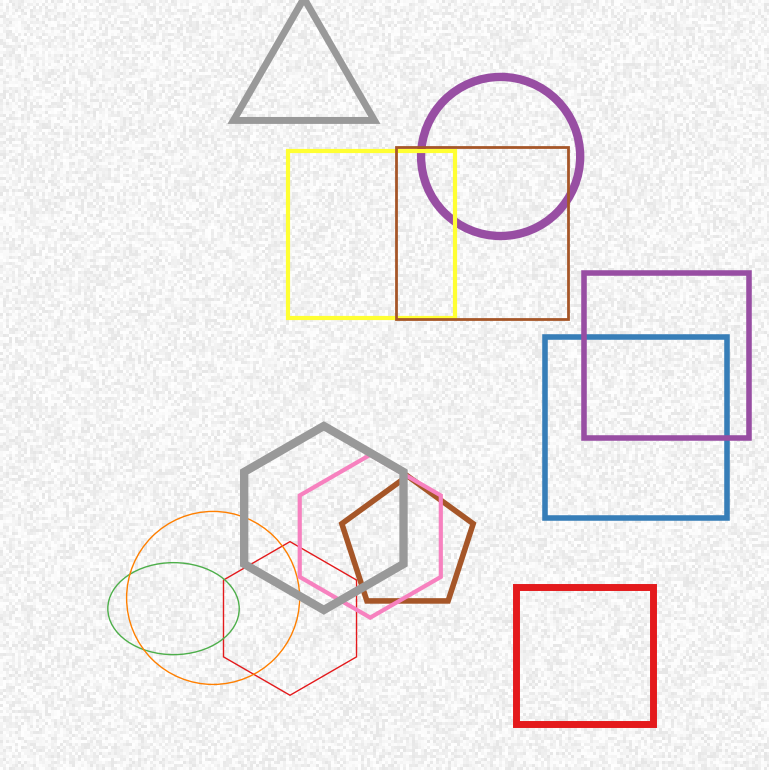[{"shape": "square", "thickness": 2.5, "radius": 0.44, "center": [0.759, 0.149]}, {"shape": "hexagon", "thickness": 0.5, "radius": 0.5, "center": [0.377, 0.197]}, {"shape": "square", "thickness": 2, "radius": 0.59, "center": [0.826, 0.445]}, {"shape": "oval", "thickness": 0.5, "radius": 0.43, "center": [0.225, 0.21]}, {"shape": "square", "thickness": 2, "radius": 0.54, "center": [0.866, 0.539]}, {"shape": "circle", "thickness": 3, "radius": 0.52, "center": [0.65, 0.797]}, {"shape": "circle", "thickness": 0.5, "radius": 0.56, "center": [0.277, 0.223]}, {"shape": "square", "thickness": 1.5, "radius": 0.54, "center": [0.483, 0.695]}, {"shape": "pentagon", "thickness": 2, "radius": 0.45, "center": [0.529, 0.292]}, {"shape": "square", "thickness": 1, "radius": 0.56, "center": [0.626, 0.697]}, {"shape": "hexagon", "thickness": 1.5, "radius": 0.53, "center": [0.481, 0.304]}, {"shape": "hexagon", "thickness": 3, "radius": 0.6, "center": [0.421, 0.327]}, {"shape": "triangle", "thickness": 2.5, "radius": 0.53, "center": [0.395, 0.896]}]